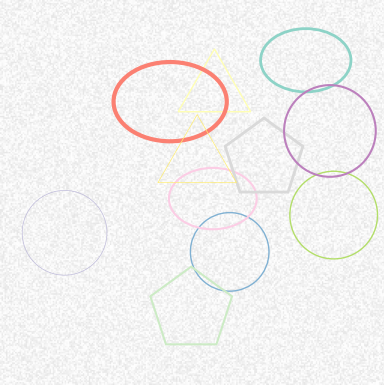[{"shape": "oval", "thickness": 2, "radius": 0.59, "center": [0.794, 0.843]}, {"shape": "triangle", "thickness": 1, "radius": 0.54, "center": [0.557, 0.764]}, {"shape": "circle", "thickness": 0.5, "radius": 0.55, "center": [0.168, 0.395]}, {"shape": "oval", "thickness": 3, "radius": 0.74, "center": [0.442, 0.736]}, {"shape": "circle", "thickness": 1, "radius": 0.51, "center": [0.597, 0.346]}, {"shape": "circle", "thickness": 1, "radius": 0.57, "center": [0.867, 0.441]}, {"shape": "oval", "thickness": 1.5, "radius": 0.57, "center": [0.553, 0.484]}, {"shape": "pentagon", "thickness": 2, "radius": 0.53, "center": [0.686, 0.587]}, {"shape": "circle", "thickness": 1.5, "radius": 0.6, "center": [0.857, 0.66]}, {"shape": "pentagon", "thickness": 1.5, "radius": 0.56, "center": [0.497, 0.196]}, {"shape": "triangle", "thickness": 0.5, "radius": 0.59, "center": [0.512, 0.585]}]